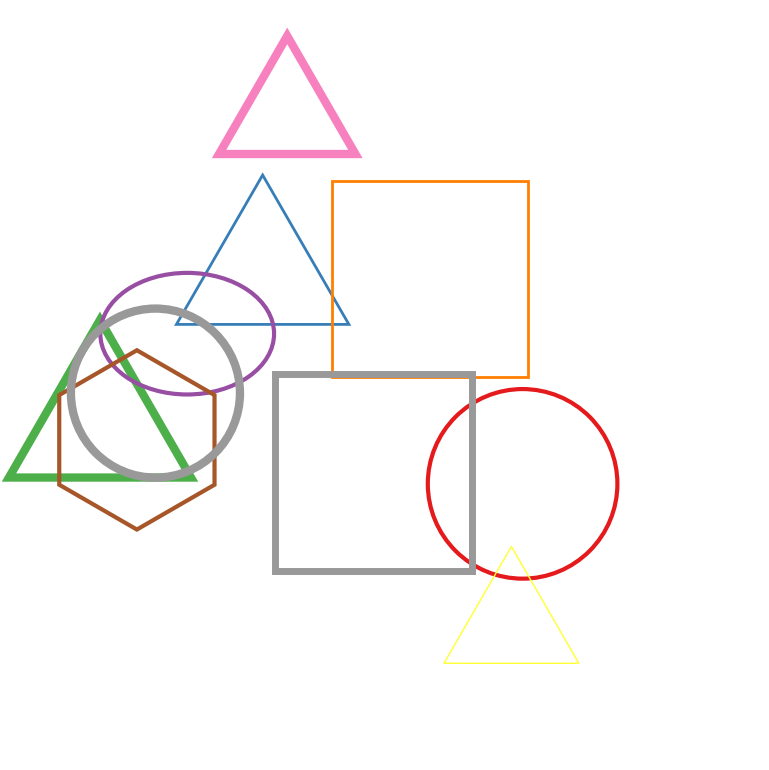[{"shape": "circle", "thickness": 1.5, "radius": 0.62, "center": [0.679, 0.372]}, {"shape": "triangle", "thickness": 1, "radius": 0.65, "center": [0.341, 0.643]}, {"shape": "triangle", "thickness": 3, "radius": 0.68, "center": [0.13, 0.448]}, {"shape": "oval", "thickness": 1.5, "radius": 0.56, "center": [0.243, 0.567]}, {"shape": "square", "thickness": 1, "radius": 0.64, "center": [0.559, 0.638]}, {"shape": "triangle", "thickness": 0.5, "radius": 0.51, "center": [0.664, 0.189]}, {"shape": "hexagon", "thickness": 1.5, "radius": 0.58, "center": [0.178, 0.429]}, {"shape": "triangle", "thickness": 3, "radius": 0.51, "center": [0.373, 0.851]}, {"shape": "square", "thickness": 2.5, "radius": 0.64, "center": [0.485, 0.386]}, {"shape": "circle", "thickness": 3, "radius": 0.55, "center": [0.202, 0.489]}]